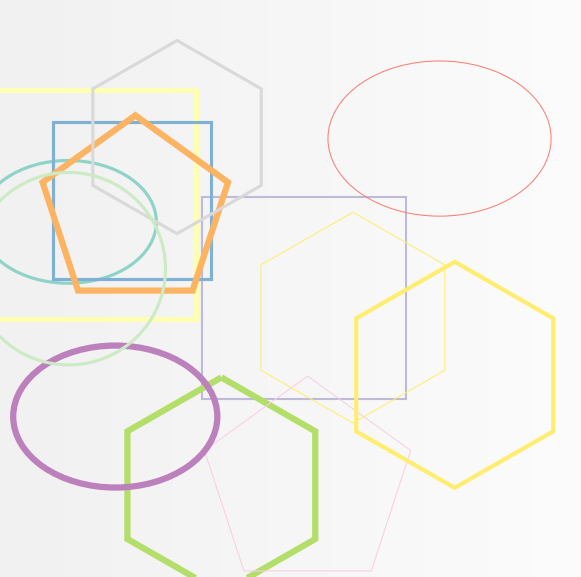[{"shape": "oval", "thickness": 1.5, "radius": 0.76, "center": [0.117, 0.615]}, {"shape": "square", "thickness": 2.5, "radius": 0.99, "center": [0.139, 0.645]}, {"shape": "square", "thickness": 1, "radius": 0.88, "center": [0.523, 0.483]}, {"shape": "oval", "thickness": 0.5, "radius": 0.96, "center": [0.756, 0.759]}, {"shape": "square", "thickness": 1.5, "radius": 0.68, "center": [0.227, 0.652]}, {"shape": "pentagon", "thickness": 3, "radius": 0.84, "center": [0.233, 0.632]}, {"shape": "hexagon", "thickness": 3, "radius": 0.93, "center": [0.381, 0.159]}, {"shape": "pentagon", "thickness": 0.5, "radius": 0.93, "center": [0.529, 0.161]}, {"shape": "hexagon", "thickness": 1.5, "radius": 0.84, "center": [0.305, 0.762]}, {"shape": "oval", "thickness": 3, "radius": 0.88, "center": [0.198, 0.278]}, {"shape": "circle", "thickness": 1.5, "radius": 0.83, "center": [0.118, 0.534]}, {"shape": "hexagon", "thickness": 2, "radius": 0.98, "center": [0.782, 0.35]}, {"shape": "hexagon", "thickness": 0.5, "radius": 0.91, "center": [0.607, 0.449]}]